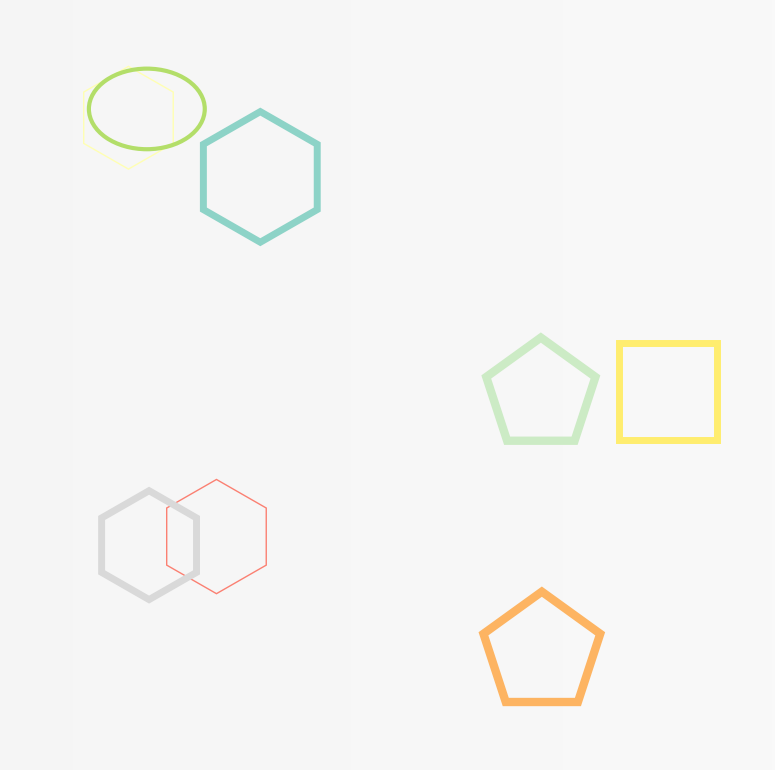[{"shape": "hexagon", "thickness": 2.5, "radius": 0.42, "center": [0.336, 0.77]}, {"shape": "hexagon", "thickness": 0.5, "radius": 0.33, "center": [0.166, 0.847]}, {"shape": "hexagon", "thickness": 0.5, "radius": 0.37, "center": [0.279, 0.303]}, {"shape": "pentagon", "thickness": 3, "radius": 0.4, "center": [0.699, 0.152]}, {"shape": "oval", "thickness": 1.5, "radius": 0.37, "center": [0.189, 0.859]}, {"shape": "hexagon", "thickness": 2.5, "radius": 0.35, "center": [0.192, 0.292]}, {"shape": "pentagon", "thickness": 3, "radius": 0.37, "center": [0.698, 0.488]}, {"shape": "square", "thickness": 2.5, "radius": 0.32, "center": [0.862, 0.492]}]